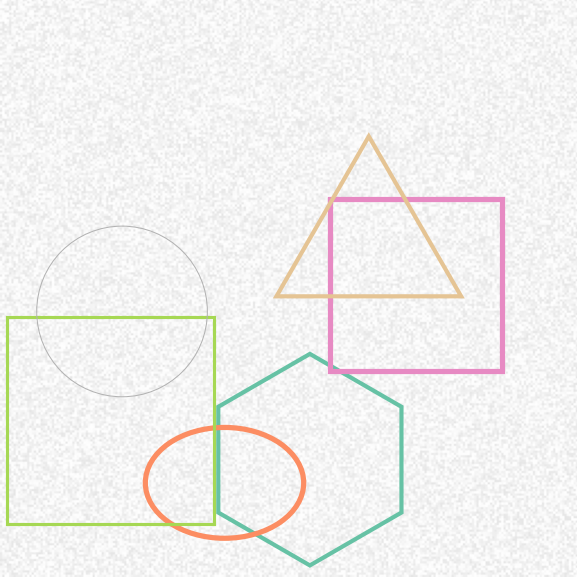[{"shape": "hexagon", "thickness": 2, "radius": 0.92, "center": [0.537, 0.203]}, {"shape": "oval", "thickness": 2.5, "radius": 0.69, "center": [0.389, 0.163]}, {"shape": "square", "thickness": 2.5, "radius": 0.74, "center": [0.72, 0.506]}, {"shape": "square", "thickness": 1.5, "radius": 0.9, "center": [0.191, 0.271]}, {"shape": "triangle", "thickness": 2, "radius": 0.92, "center": [0.639, 0.578]}, {"shape": "circle", "thickness": 0.5, "radius": 0.74, "center": [0.211, 0.46]}]